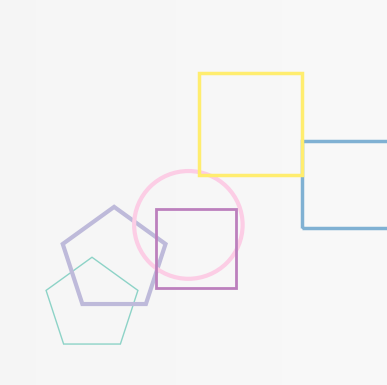[{"shape": "pentagon", "thickness": 1, "radius": 0.62, "center": [0.237, 0.207]}, {"shape": "pentagon", "thickness": 3, "radius": 0.7, "center": [0.295, 0.323]}, {"shape": "square", "thickness": 2.5, "radius": 0.56, "center": [0.892, 0.52]}, {"shape": "circle", "thickness": 3, "radius": 0.7, "center": [0.486, 0.416]}, {"shape": "square", "thickness": 2, "radius": 0.52, "center": [0.505, 0.354]}, {"shape": "square", "thickness": 2.5, "radius": 0.66, "center": [0.646, 0.679]}]